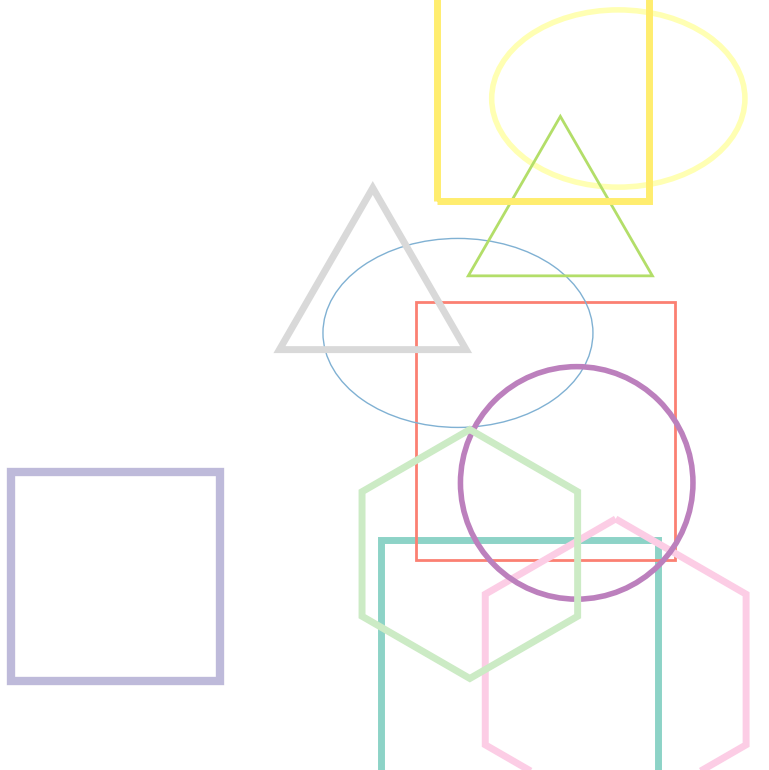[{"shape": "square", "thickness": 2.5, "radius": 0.9, "center": [0.674, 0.119]}, {"shape": "oval", "thickness": 2, "radius": 0.82, "center": [0.803, 0.872]}, {"shape": "square", "thickness": 3, "radius": 0.68, "center": [0.15, 0.252]}, {"shape": "square", "thickness": 1, "radius": 0.84, "center": [0.708, 0.44]}, {"shape": "oval", "thickness": 0.5, "radius": 0.88, "center": [0.595, 0.568]}, {"shape": "triangle", "thickness": 1, "radius": 0.69, "center": [0.728, 0.711]}, {"shape": "hexagon", "thickness": 2.5, "radius": 0.98, "center": [0.8, 0.13]}, {"shape": "triangle", "thickness": 2.5, "radius": 0.7, "center": [0.484, 0.616]}, {"shape": "circle", "thickness": 2, "radius": 0.75, "center": [0.749, 0.373]}, {"shape": "hexagon", "thickness": 2.5, "radius": 0.81, "center": [0.61, 0.281]}, {"shape": "square", "thickness": 2.5, "radius": 0.69, "center": [0.705, 0.876]}]